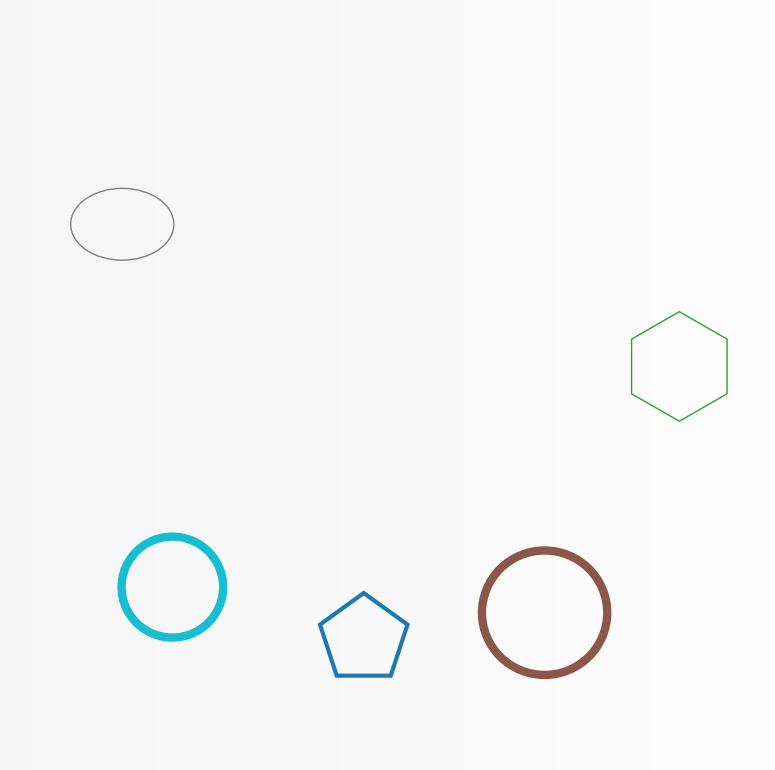[{"shape": "pentagon", "thickness": 1.5, "radius": 0.3, "center": [0.469, 0.17]}, {"shape": "hexagon", "thickness": 0.5, "radius": 0.36, "center": [0.877, 0.524]}, {"shape": "circle", "thickness": 3, "radius": 0.4, "center": [0.703, 0.204]}, {"shape": "oval", "thickness": 0.5, "radius": 0.33, "center": [0.158, 0.709]}, {"shape": "circle", "thickness": 3, "radius": 0.33, "center": [0.222, 0.238]}]